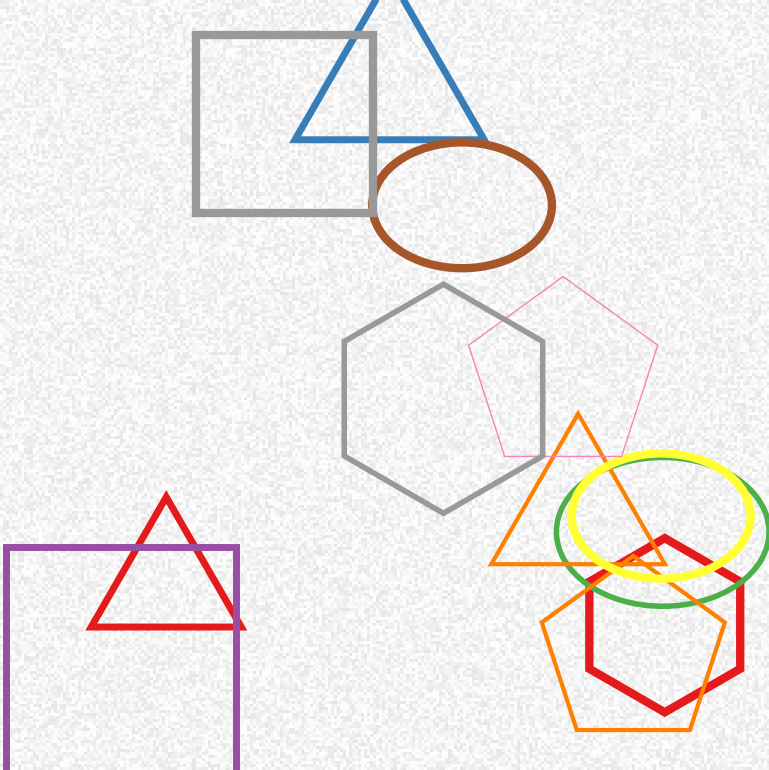[{"shape": "hexagon", "thickness": 3, "radius": 0.57, "center": [0.863, 0.188]}, {"shape": "triangle", "thickness": 2.5, "radius": 0.56, "center": [0.216, 0.242]}, {"shape": "triangle", "thickness": 2.5, "radius": 0.71, "center": [0.506, 0.889]}, {"shape": "oval", "thickness": 2, "radius": 0.69, "center": [0.861, 0.309]}, {"shape": "square", "thickness": 2.5, "radius": 0.74, "center": [0.157, 0.14]}, {"shape": "triangle", "thickness": 1.5, "radius": 0.65, "center": [0.751, 0.332]}, {"shape": "pentagon", "thickness": 1.5, "radius": 0.62, "center": [0.823, 0.153]}, {"shape": "oval", "thickness": 3, "radius": 0.58, "center": [0.859, 0.33]}, {"shape": "oval", "thickness": 3, "radius": 0.58, "center": [0.6, 0.733]}, {"shape": "pentagon", "thickness": 0.5, "radius": 0.65, "center": [0.731, 0.512]}, {"shape": "square", "thickness": 3, "radius": 0.58, "center": [0.37, 0.839]}, {"shape": "hexagon", "thickness": 2, "radius": 0.74, "center": [0.576, 0.482]}]